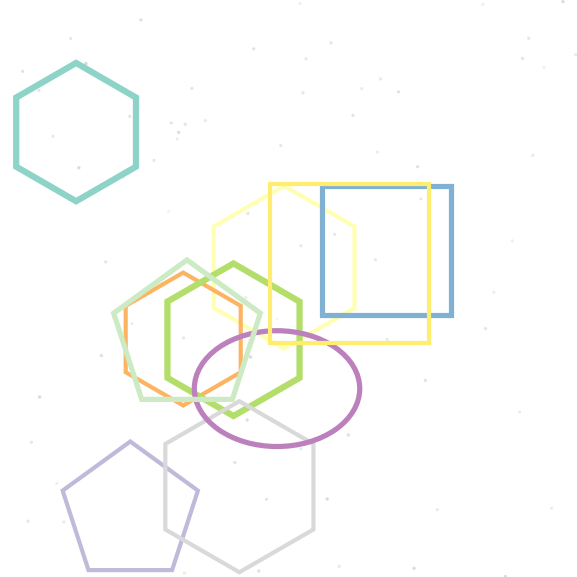[{"shape": "hexagon", "thickness": 3, "radius": 0.6, "center": [0.132, 0.77]}, {"shape": "hexagon", "thickness": 2, "radius": 0.7, "center": [0.492, 0.536]}, {"shape": "pentagon", "thickness": 2, "radius": 0.62, "center": [0.226, 0.112]}, {"shape": "square", "thickness": 2.5, "radius": 0.56, "center": [0.669, 0.566]}, {"shape": "hexagon", "thickness": 2, "radius": 0.58, "center": [0.317, 0.412]}, {"shape": "hexagon", "thickness": 3, "radius": 0.66, "center": [0.404, 0.411]}, {"shape": "hexagon", "thickness": 2, "radius": 0.74, "center": [0.414, 0.156]}, {"shape": "oval", "thickness": 2.5, "radius": 0.72, "center": [0.48, 0.326]}, {"shape": "pentagon", "thickness": 2.5, "radius": 0.67, "center": [0.324, 0.416]}, {"shape": "square", "thickness": 2, "radius": 0.69, "center": [0.605, 0.543]}]